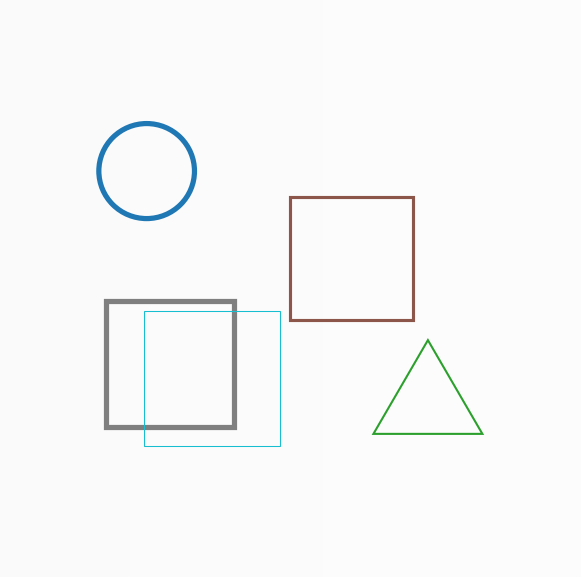[{"shape": "circle", "thickness": 2.5, "radius": 0.41, "center": [0.252, 0.703]}, {"shape": "triangle", "thickness": 1, "radius": 0.54, "center": [0.736, 0.302]}, {"shape": "square", "thickness": 1.5, "radius": 0.53, "center": [0.604, 0.552]}, {"shape": "square", "thickness": 2.5, "radius": 0.55, "center": [0.292, 0.369]}, {"shape": "square", "thickness": 0.5, "radius": 0.58, "center": [0.364, 0.343]}]